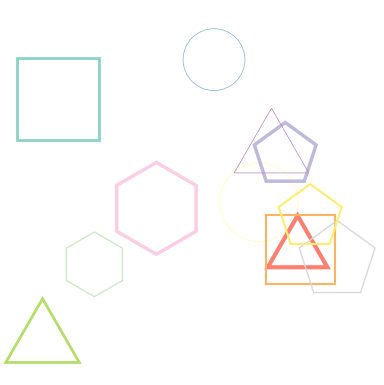[{"shape": "square", "thickness": 2, "radius": 0.53, "center": [0.152, 0.742]}, {"shape": "circle", "thickness": 0.5, "radius": 0.51, "center": [0.673, 0.475]}, {"shape": "pentagon", "thickness": 2.5, "radius": 0.42, "center": [0.741, 0.598]}, {"shape": "triangle", "thickness": 3, "radius": 0.45, "center": [0.773, 0.351]}, {"shape": "circle", "thickness": 0.5, "radius": 0.4, "center": [0.556, 0.845]}, {"shape": "square", "thickness": 1.5, "radius": 0.45, "center": [0.78, 0.351]}, {"shape": "triangle", "thickness": 2, "radius": 0.55, "center": [0.111, 0.114]}, {"shape": "hexagon", "thickness": 2.5, "radius": 0.6, "center": [0.406, 0.459]}, {"shape": "pentagon", "thickness": 1, "radius": 0.52, "center": [0.876, 0.324]}, {"shape": "triangle", "thickness": 0.5, "radius": 0.56, "center": [0.705, 0.607]}, {"shape": "hexagon", "thickness": 1, "radius": 0.42, "center": [0.245, 0.313]}, {"shape": "pentagon", "thickness": 1.5, "radius": 0.43, "center": [0.806, 0.436]}]